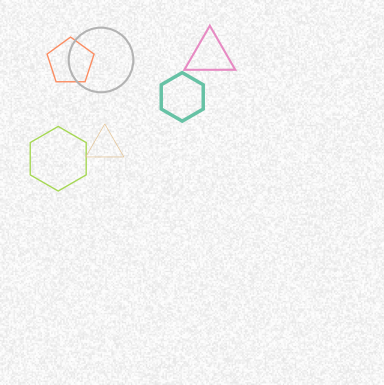[{"shape": "hexagon", "thickness": 2.5, "radius": 0.31, "center": [0.473, 0.748]}, {"shape": "pentagon", "thickness": 1, "radius": 0.32, "center": [0.183, 0.84]}, {"shape": "triangle", "thickness": 1.5, "radius": 0.38, "center": [0.545, 0.857]}, {"shape": "hexagon", "thickness": 1, "radius": 0.42, "center": [0.151, 0.588]}, {"shape": "triangle", "thickness": 0.5, "radius": 0.29, "center": [0.272, 0.621]}, {"shape": "circle", "thickness": 1.5, "radius": 0.42, "center": [0.262, 0.844]}]